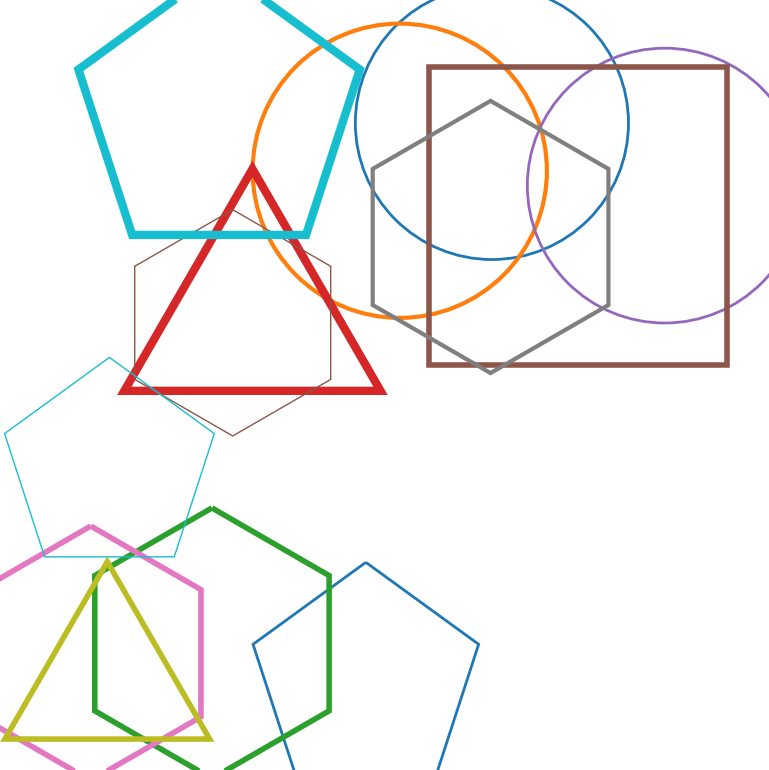[{"shape": "circle", "thickness": 1, "radius": 0.89, "center": [0.639, 0.84]}, {"shape": "pentagon", "thickness": 1, "radius": 0.77, "center": [0.475, 0.116]}, {"shape": "circle", "thickness": 1.5, "radius": 0.96, "center": [0.519, 0.778]}, {"shape": "hexagon", "thickness": 2, "radius": 0.88, "center": [0.275, 0.165]}, {"shape": "triangle", "thickness": 3, "radius": 0.96, "center": [0.328, 0.588]}, {"shape": "circle", "thickness": 1, "radius": 0.89, "center": [0.863, 0.759]}, {"shape": "hexagon", "thickness": 0.5, "radius": 0.73, "center": [0.302, 0.581]}, {"shape": "square", "thickness": 2, "radius": 0.97, "center": [0.751, 0.72]}, {"shape": "hexagon", "thickness": 2, "radius": 0.83, "center": [0.118, 0.152]}, {"shape": "hexagon", "thickness": 1.5, "radius": 0.88, "center": [0.637, 0.692]}, {"shape": "triangle", "thickness": 2, "radius": 0.77, "center": [0.139, 0.117]}, {"shape": "pentagon", "thickness": 0.5, "radius": 0.72, "center": [0.142, 0.393]}, {"shape": "pentagon", "thickness": 3, "radius": 0.96, "center": [0.285, 0.85]}]